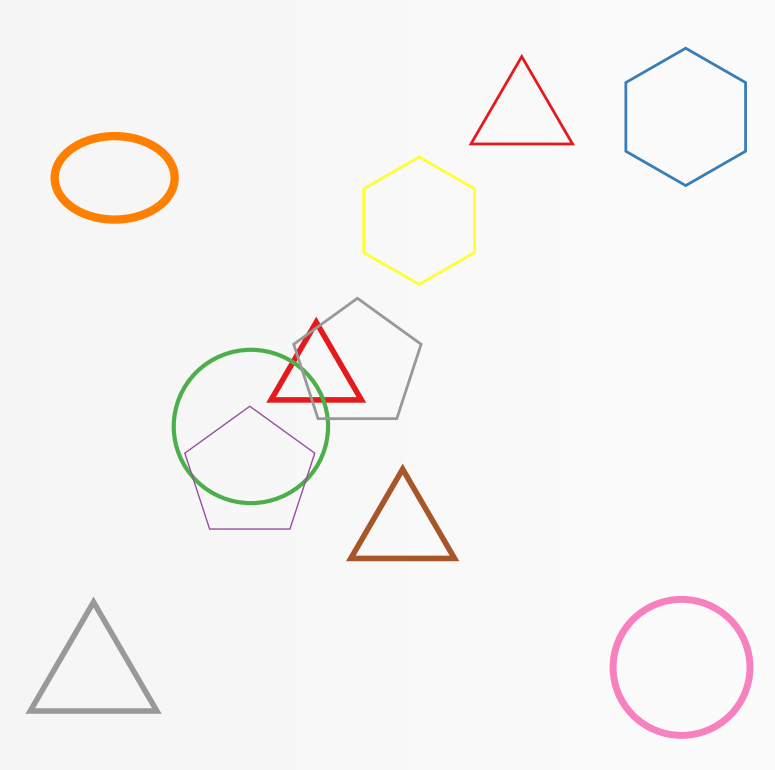[{"shape": "triangle", "thickness": 1, "radius": 0.38, "center": [0.673, 0.851]}, {"shape": "triangle", "thickness": 2, "radius": 0.34, "center": [0.408, 0.514]}, {"shape": "hexagon", "thickness": 1, "radius": 0.45, "center": [0.885, 0.848]}, {"shape": "circle", "thickness": 1.5, "radius": 0.5, "center": [0.324, 0.446]}, {"shape": "pentagon", "thickness": 0.5, "radius": 0.44, "center": [0.322, 0.384]}, {"shape": "oval", "thickness": 3, "radius": 0.39, "center": [0.148, 0.769]}, {"shape": "hexagon", "thickness": 1, "radius": 0.41, "center": [0.541, 0.713]}, {"shape": "triangle", "thickness": 2, "radius": 0.39, "center": [0.52, 0.313]}, {"shape": "circle", "thickness": 2.5, "radius": 0.44, "center": [0.879, 0.133]}, {"shape": "pentagon", "thickness": 1, "radius": 0.43, "center": [0.461, 0.526]}, {"shape": "triangle", "thickness": 2, "radius": 0.47, "center": [0.121, 0.124]}]